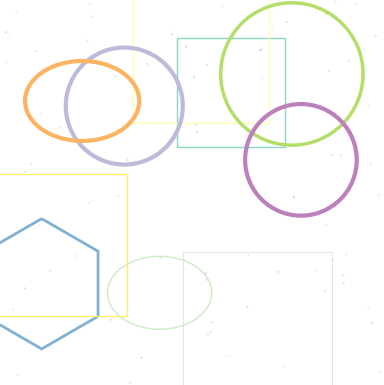[{"shape": "square", "thickness": 1, "radius": 0.7, "center": [0.599, 0.76]}, {"shape": "square", "thickness": 1, "radius": 0.88, "center": [0.521, 0.859]}, {"shape": "circle", "thickness": 3, "radius": 0.76, "center": [0.323, 0.725]}, {"shape": "hexagon", "thickness": 2, "radius": 0.85, "center": [0.108, 0.263]}, {"shape": "oval", "thickness": 3, "radius": 0.74, "center": [0.213, 0.738]}, {"shape": "circle", "thickness": 2.5, "radius": 0.92, "center": [0.758, 0.808]}, {"shape": "square", "thickness": 0.5, "radius": 0.97, "center": [0.669, 0.152]}, {"shape": "circle", "thickness": 3, "radius": 0.72, "center": [0.782, 0.585]}, {"shape": "oval", "thickness": 1, "radius": 0.68, "center": [0.415, 0.239]}, {"shape": "square", "thickness": 1, "radius": 0.92, "center": [0.144, 0.364]}]